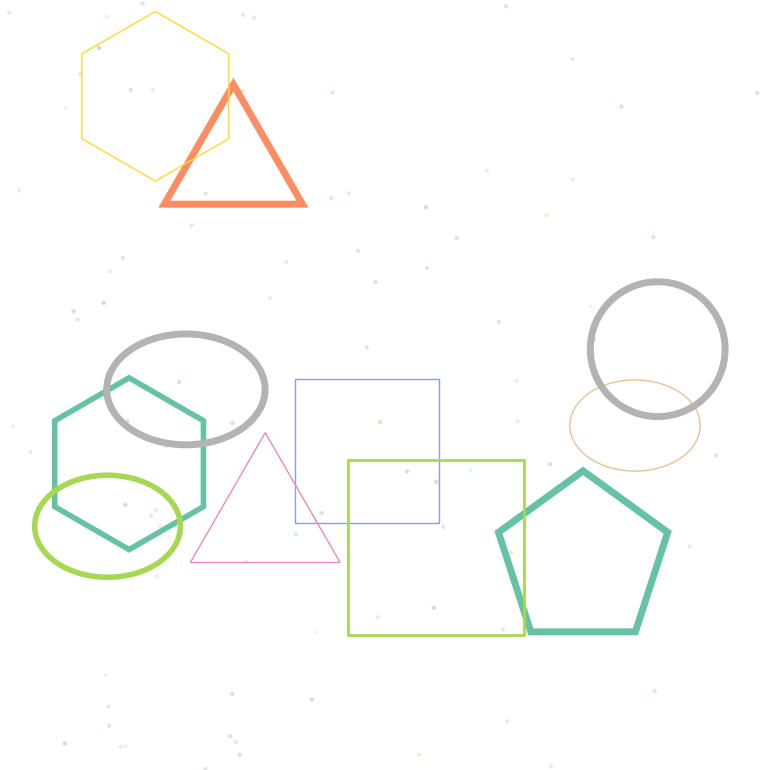[{"shape": "hexagon", "thickness": 2, "radius": 0.56, "center": [0.168, 0.398]}, {"shape": "pentagon", "thickness": 2.5, "radius": 0.58, "center": [0.757, 0.273]}, {"shape": "triangle", "thickness": 2.5, "radius": 0.52, "center": [0.303, 0.787]}, {"shape": "square", "thickness": 0.5, "radius": 0.47, "center": [0.477, 0.415]}, {"shape": "triangle", "thickness": 0.5, "radius": 0.56, "center": [0.344, 0.326]}, {"shape": "oval", "thickness": 2, "radius": 0.47, "center": [0.14, 0.317]}, {"shape": "square", "thickness": 1, "radius": 0.57, "center": [0.566, 0.289]}, {"shape": "hexagon", "thickness": 0.5, "radius": 0.55, "center": [0.202, 0.875]}, {"shape": "oval", "thickness": 0.5, "radius": 0.42, "center": [0.825, 0.447]}, {"shape": "oval", "thickness": 2.5, "radius": 0.51, "center": [0.241, 0.494]}, {"shape": "circle", "thickness": 2.5, "radius": 0.44, "center": [0.854, 0.547]}]